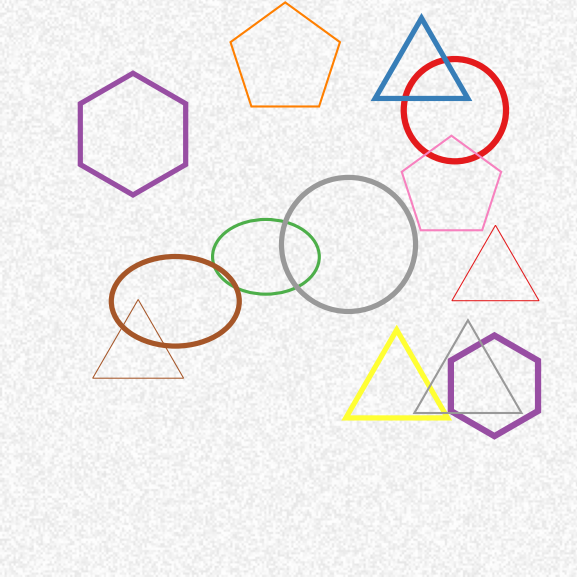[{"shape": "circle", "thickness": 3, "radius": 0.44, "center": [0.788, 0.808]}, {"shape": "triangle", "thickness": 0.5, "radius": 0.44, "center": [0.858, 0.522]}, {"shape": "triangle", "thickness": 2.5, "radius": 0.46, "center": [0.73, 0.875]}, {"shape": "oval", "thickness": 1.5, "radius": 0.46, "center": [0.46, 0.554]}, {"shape": "hexagon", "thickness": 2.5, "radius": 0.53, "center": [0.23, 0.767]}, {"shape": "hexagon", "thickness": 3, "radius": 0.44, "center": [0.856, 0.331]}, {"shape": "pentagon", "thickness": 1, "radius": 0.5, "center": [0.494, 0.895]}, {"shape": "triangle", "thickness": 2.5, "radius": 0.51, "center": [0.687, 0.326]}, {"shape": "triangle", "thickness": 0.5, "radius": 0.45, "center": [0.239, 0.39]}, {"shape": "oval", "thickness": 2.5, "radius": 0.55, "center": [0.304, 0.477]}, {"shape": "pentagon", "thickness": 1, "radius": 0.45, "center": [0.782, 0.674]}, {"shape": "triangle", "thickness": 1, "radius": 0.54, "center": [0.81, 0.338]}, {"shape": "circle", "thickness": 2.5, "radius": 0.58, "center": [0.604, 0.576]}]